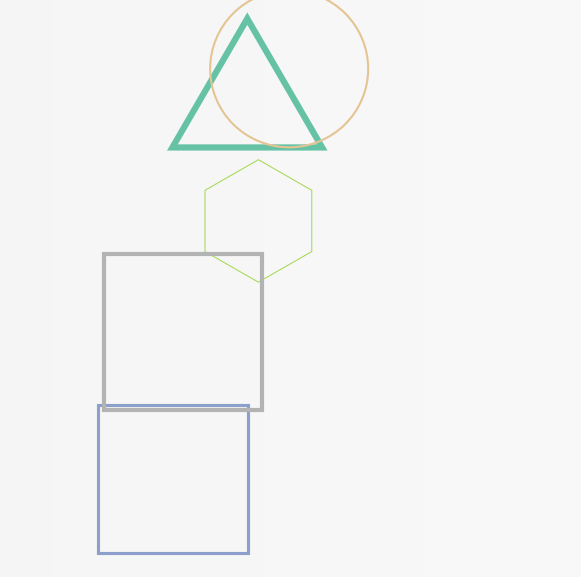[{"shape": "triangle", "thickness": 3, "radius": 0.74, "center": [0.425, 0.818]}, {"shape": "square", "thickness": 1.5, "radius": 0.64, "center": [0.298, 0.17]}, {"shape": "hexagon", "thickness": 0.5, "radius": 0.53, "center": [0.445, 0.617]}, {"shape": "circle", "thickness": 1, "radius": 0.68, "center": [0.497, 0.88]}, {"shape": "square", "thickness": 2, "radius": 0.68, "center": [0.315, 0.424]}]